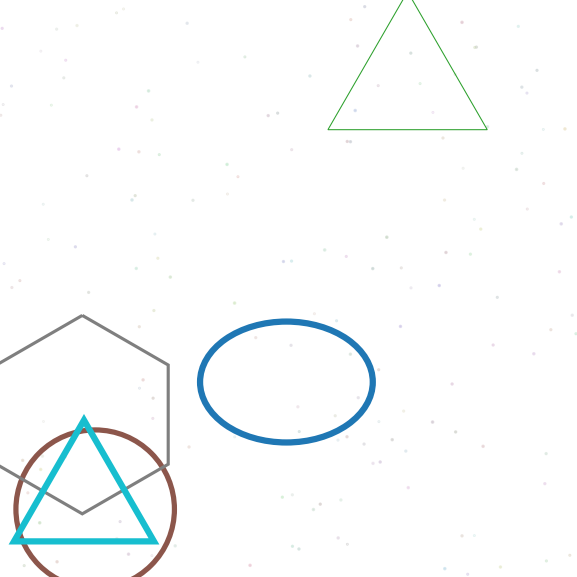[{"shape": "oval", "thickness": 3, "radius": 0.75, "center": [0.496, 0.338]}, {"shape": "triangle", "thickness": 0.5, "radius": 0.8, "center": [0.706, 0.854]}, {"shape": "circle", "thickness": 2.5, "radius": 0.69, "center": [0.165, 0.117]}, {"shape": "hexagon", "thickness": 1.5, "radius": 0.86, "center": [0.142, 0.281]}, {"shape": "triangle", "thickness": 3, "radius": 0.7, "center": [0.145, 0.132]}]